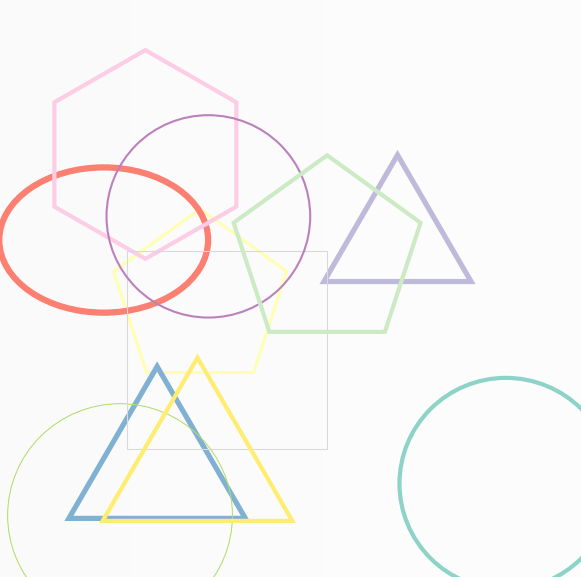[{"shape": "circle", "thickness": 2, "radius": 0.92, "center": [0.87, 0.162]}, {"shape": "pentagon", "thickness": 1.5, "radius": 0.78, "center": [0.344, 0.481]}, {"shape": "triangle", "thickness": 2.5, "radius": 0.73, "center": [0.684, 0.585]}, {"shape": "oval", "thickness": 3, "radius": 0.9, "center": [0.178, 0.583]}, {"shape": "triangle", "thickness": 2.5, "radius": 0.88, "center": [0.27, 0.189]}, {"shape": "circle", "thickness": 0.5, "radius": 0.97, "center": [0.207, 0.107]}, {"shape": "hexagon", "thickness": 2, "radius": 0.9, "center": [0.25, 0.732]}, {"shape": "square", "thickness": 0.5, "radius": 0.86, "center": [0.39, 0.393]}, {"shape": "circle", "thickness": 1, "radius": 0.88, "center": [0.358, 0.624]}, {"shape": "pentagon", "thickness": 2, "radius": 0.85, "center": [0.563, 0.561]}, {"shape": "triangle", "thickness": 2, "radius": 0.94, "center": [0.34, 0.191]}]